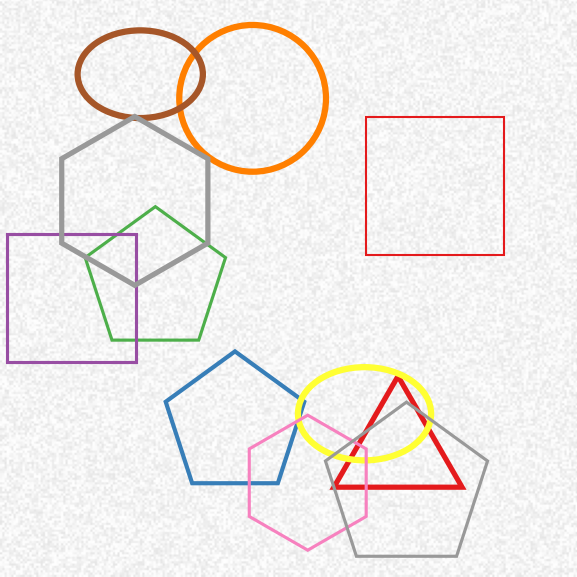[{"shape": "square", "thickness": 1, "radius": 0.6, "center": [0.754, 0.678]}, {"shape": "triangle", "thickness": 2.5, "radius": 0.64, "center": [0.689, 0.22]}, {"shape": "pentagon", "thickness": 2, "radius": 0.63, "center": [0.407, 0.264]}, {"shape": "pentagon", "thickness": 1.5, "radius": 0.64, "center": [0.269, 0.514]}, {"shape": "square", "thickness": 1.5, "radius": 0.56, "center": [0.124, 0.483]}, {"shape": "circle", "thickness": 3, "radius": 0.64, "center": [0.437, 0.829]}, {"shape": "oval", "thickness": 3, "radius": 0.58, "center": [0.631, 0.283]}, {"shape": "oval", "thickness": 3, "radius": 0.54, "center": [0.243, 0.871]}, {"shape": "hexagon", "thickness": 1.5, "radius": 0.58, "center": [0.533, 0.163]}, {"shape": "hexagon", "thickness": 2.5, "radius": 0.73, "center": [0.233, 0.651]}, {"shape": "pentagon", "thickness": 1.5, "radius": 0.74, "center": [0.704, 0.155]}]